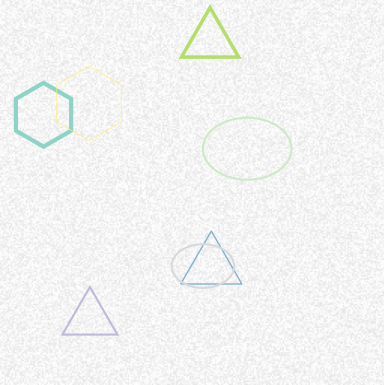[{"shape": "hexagon", "thickness": 3, "radius": 0.41, "center": [0.113, 0.702]}, {"shape": "triangle", "thickness": 1.5, "radius": 0.41, "center": [0.234, 0.172]}, {"shape": "triangle", "thickness": 1, "radius": 0.46, "center": [0.549, 0.308]}, {"shape": "triangle", "thickness": 2.5, "radius": 0.43, "center": [0.546, 0.895]}, {"shape": "oval", "thickness": 1.5, "radius": 0.41, "center": [0.527, 0.309]}, {"shape": "oval", "thickness": 1.5, "radius": 0.58, "center": [0.642, 0.614]}, {"shape": "hexagon", "thickness": 0.5, "radius": 0.48, "center": [0.231, 0.732]}]